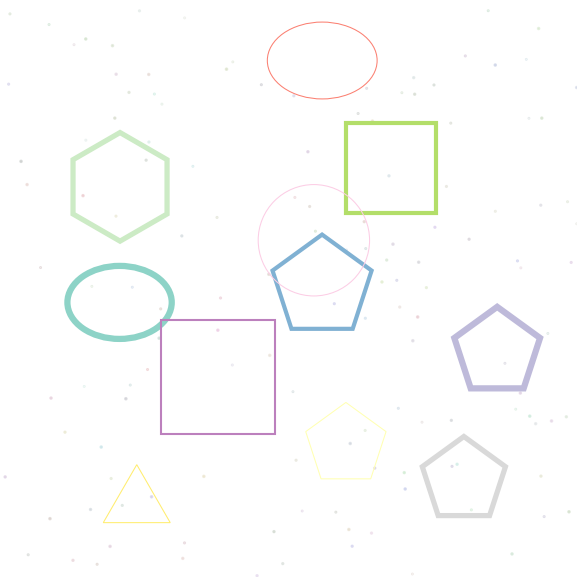[{"shape": "oval", "thickness": 3, "radius": 0.45, "center": [0.207, 0.475]}, {"shape": "pentagon", "thickness": 0.5, "radius": 0.37, "center": [0.599, 0.229]}, {"shape": "pentagon", "thickness": 3, "radius": 0.39, "center": [0.861, 0.39]}, {"shape": "oval", "thickness": 0.5, "radius": 0.48, "center": [0.558, 0.894]}, {"shape": "pentagon", "thickness": 2, "radius": 0.45, "center": [0.558, 0.503]}, {"shape": "square", "thickness": 2, "radius": 0.39, "center": [0.677, 0.708]}, {"shape": "circle", "thickness": 0.5, "radius": 0.48, "center": [0.544, 0.583]}, {"shape": "pentagon", "thickness": 2.5, "radius": 0.38, "center": [0.803, 0.168]}, {"shape": "square", "thickness": 1, "radius": 0.49, "center": [0.378, 0.347]}, {"shape": "hexagon", "thickness": 2.5, "radius": 0.47, "center": [0.208, 0.676]}, {"shape": "triangle", "thickness": 0.5, "radius": 0.33, "center": [0.237, 0.128]}]